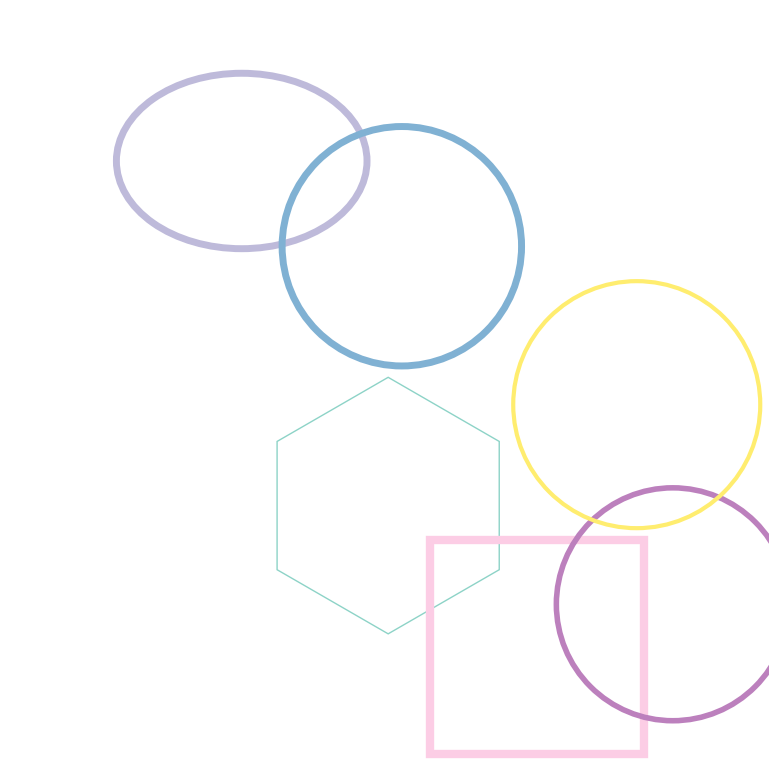[{"shape": "hexagon", "thickness": 0.5, "radius": 0.83, "center": [0.504, 0.343]}, {"shape": "oval", "thickness": 2.5, "radius": 0.81, "center": [0.314, 0.791]}, {"shape": "circle", "thickness": 2.5, "radius": 0.78, "center": [0.522, 0.68]}, {"shape": "square", "thickness": 3, "radius": 0.69, "center": [0.697, 0.159]}, {"shape": "circle", "thickness": 2, "radius": 0.76, "center": [0.874, 0.215]}, {"shape": "circle", "thickness": 1.5, "radius": 0.8, "center": [0.827, 0.474]}]